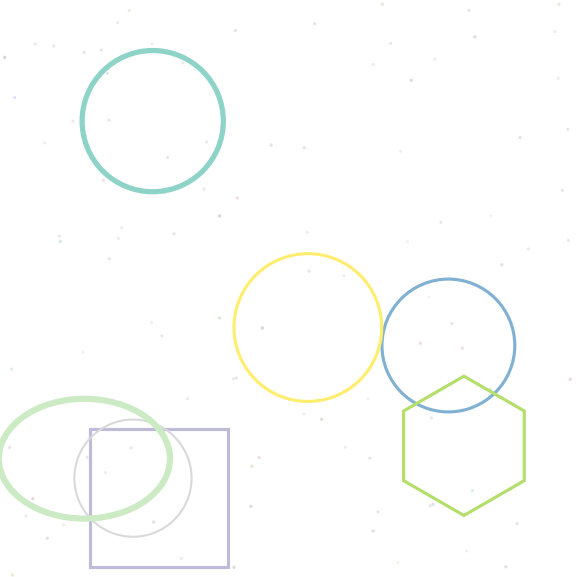[{"shape": "circle", "thickness": 2.5, "radius": 0.61, "center": [0.264, 0.789]}, {"shape": "square", "thickness": 1.5, "radius": 0.6, "center": [0.275, 0.137]}, {"shape": "circle", "thickness": 1.5, "radius": 0.58, "center": [0.776, 0.401]}, {"shape": "hexagon", "thickness": 1.5, "radius": 0.6, "center": [0.803, 0.227]}, {"shape": "circle", "thickness": 1, "radius": 0.51, "center": [0.23, 0.171]}, {"shape": "oval", "thickness": 3, "radius": 0.74, "center": [0.146, 0.205]}, {"shape": "circle", "thickness": 1.5, "radius": 0.64, "center": [0.533, 0.432]}]